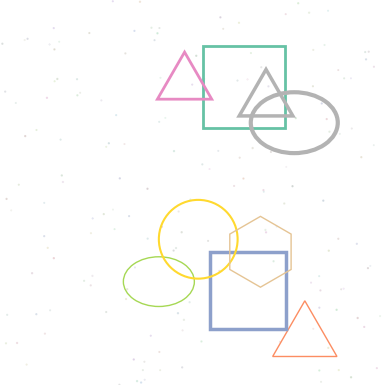[{"shape": "square", "thickness": 2, "radius": 0.53, "center": [0.633, 0.775]}, {"shape": "triangle", "thickness": 1, "radius": 0.48, "center": [0.792, 0.122]}, {"shape": "square", "thickness": 2.5, "radius": 0.5, "center": [0.644, 0.245]}, {"shape": "triangle", "thickness": 2, "radius": 0.41, "center": [0.479, 0.783]}, {"shape": "oval", "thickness": 1, "radius": 0.46, "center": [0.413, 0.268]}, {"shape": "circle", "thickness": 1.5, "radius": 0.51, "center": [0.515, 0.379]}, {"shape": "hexagon", "thickness": 1, "radius": 0.46, "center": [0.676, 0.346]}, {"shape": "triangle", "thickness": 2.5, "radius": 0.4, "center": [0.691, 0.739]}, {"shape": "oval", "thickness": 3, "radius": 0.56, "center": [0.764, 0.681]}]